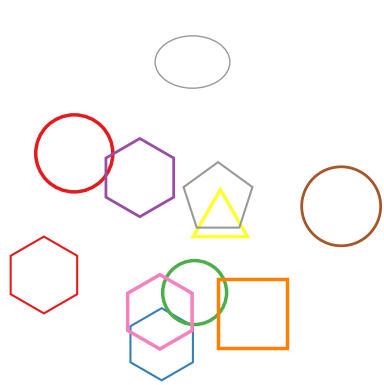[{"shape": "circle", "thickness": 2.5, "radius": 0.5, "center": [0.193, 0.602]}, {"shape": "hexagon", "thickness": 1.5, "radius": 0.5, "center": [0.114, 0.286]}, {"shape": "hexagon", "thickness": 1.5, "radius": 0.47, "center": [0.42, 0.106]}, {"shape": "circle", "thickness": 2.5, "radius": 0.42, "center": [0.506, 0.24]}, {"shape": "hexagon", "thickness": 2, "radius": 0.51, "center": [0.363, 0.539]}, {"shape": "square", "thickness": 2.5, "radius": 0.45, "center": [0.655, 0.186]}, {"shape": "triangle", "thickness": 2.5, "radius": 0.41, "center": [0.572, 0.426]}, {"shape": "circle", "thickness": 2, "radius": 0.51, "center": [0.886, 0.464]}, {"shape": "hexagon", "thickness": 2.5, "radius": 0.48, "center": [0.415, 0.19]}, {"shape": "oval", "thickness": 1, "radius": 0.49, "center": [0.5, 0.839]}, {"shape": "pentagon", "thickness": 1.5, "radius": 0.47, "center": [0.566, 0.485]}]